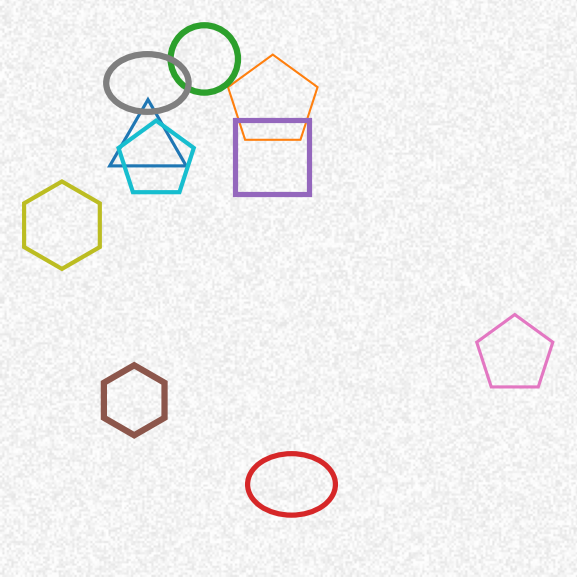[{"shape": "triangle", "thickness": 1.5, "radius": 0.38, "center": [0.256, 0.75]}, {"shape": "pentagon", "thickness": 1, "radius": 0.41, "center": [0.472, 0.823]}, {"shape": "circle", "thickness": 3, "radius": 0.29, "center": [0.354, 0.897]}, {"shape": "oval", "thickness": 2.5, "radius": 0.38, "center": [0.505, 0.16]}, {"shape": "square", "thickness": 2.5, "radius": 0.32, "center": [0.471, 0.727]}, {"shape": "hexagon", "thickness": 3, "radius": 0.3, "center": [0.232, 0.306]}, {"shape": "pentagon", "thickness": 1.5, "radius": 0.35, "center": [0.891, 0.385]}, {"shape": "oval", "thickness": 3, "radius": 0.36, "center": [0.255, 0.855]}, {"shape": "hexagon", "thickness": 2, "radius": 0.38, "center": [0.107, 0.609]}, {"shape": "pentagon", "thickness": 2, "radius": 0.34, "center": [0.27, 0.722]}]